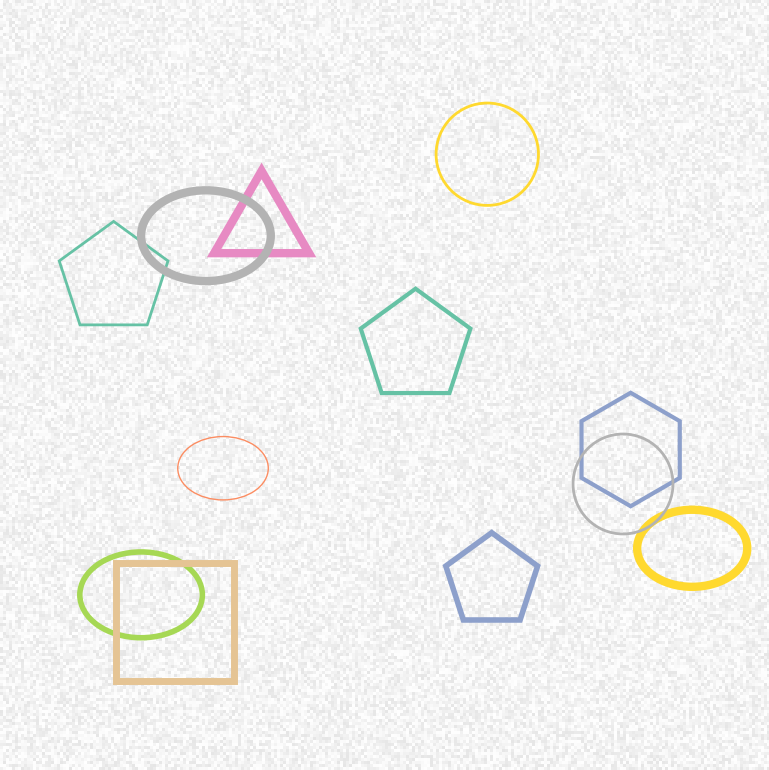[{"shape": "pentagon", "thickness": 1, "radius": 0.37, "center": [0.148, 0.638]}, {"shape": "pentagon", "thickness": 1.5, "radius": 0.37, "center": [0.54, 0.55]}, {"shape": "oval", "thickness": 0.5, "radius": 0.29, "center": [0.29, 0.392]}, {"shape": "hexagon", "thickness": 1.5, "radius": 0.37, "center": [0.819, 0.416]}, {"shape": "pentagon", "thickness": 2, "radius": 0.31, "center": [0.639, 0.246]}, {"shape": "triangle", "thickness": 3, "radius": 0.36, "center": [0.34, 0.707]}, {"shape": "oval", "thickness": 2, "radius": 0.4, "center": [0.183, 0.227]}, {"shape": "oval", "thickness": 3, "radius": 0.36, "center": [0.899, 0.288]}, {"shape": "circle", "thickness": 1, "radius": 0.33, "center": [0.633, 0.8]}, {"shape": "square", "thickness": 2.5, "radius": 0.38, "center": [0.227, 0.192]}, {"shape": "circle", "thickness": 1, "radius": 0.32, "center": [0.809, 0.371]}, {"shape": "oval", "thickness": 3, "radius": 0.42, "center": [0.267, 0.694]}]